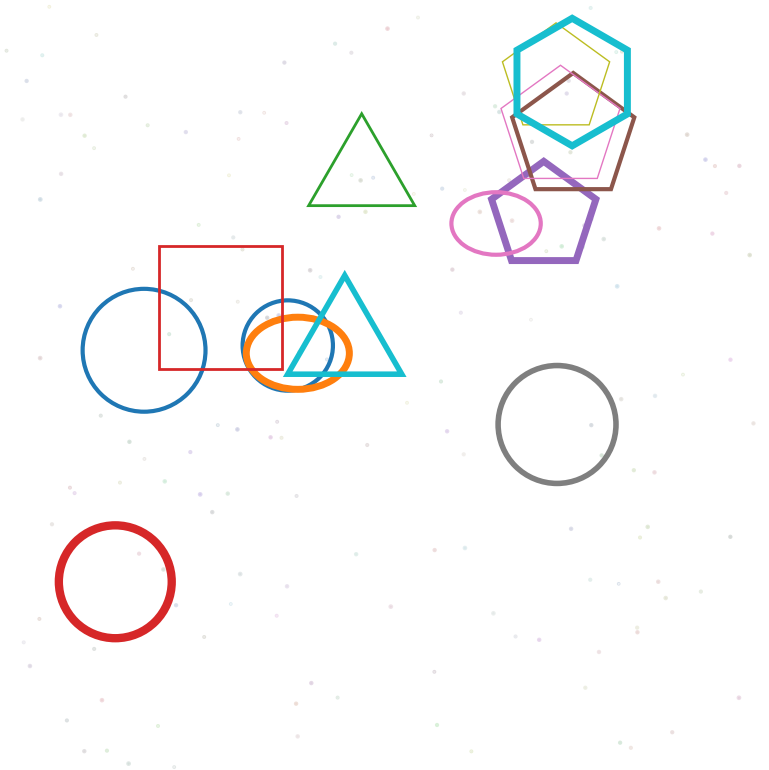[{"shape": "circle", "thickness": 1.5, "radius": 0.4, "center": [0.187, 0.545]}, {"shape": "circle", "thickness": 1.5, "radius": 0.29, "center": [0.374, 0.551]}, {"shape": "oval", "thickness": 2.5, "radius": 0.33, "center": [0.387, 0.541]}, {"shape": "triangle", "thickness": 1, "radius": 0.4, "center": [0.47, 0.773]}, {"shape": "circle", "thickness": 3, "radius": 0.37, "center": [0.15, 0.244]}, {"shape": "square", "thickness": 1, "radius": 0.4, "center": [0.286, 0.6]}, {"shape": "pentagon", "thickness": 2.5, "radius": 0.36, "center": [0.706, 0.719]}, {"shape": "pentagon", "thickness": 1.5, "radius": 0.42, "center": [0.744, 0.822]}, {"shape": "oval", "thickness": 1.5, "radius": 0.29, "center": [0.644, 0.71]}, {"shape": "pentagon", "thickness": 0.5, "radius": 0.41, "center": [0.728, 0.834]}, {"shape": "circle", "thickness": 2, "radius": 0.38, "center": [0.723, 0.449]}, {"shape": "pentagon", "thickness": 0.5, "radius": 0.37, "center": [0.722, 0.897]}, {"shape": "hexagon", "thickness": 2.5, "radius": 0.41, "center": [0.743, 0.893]}, {"shape": "triangle", "thickness": 2, "radius": 0.43, "center": [0.448, 0.557]}]